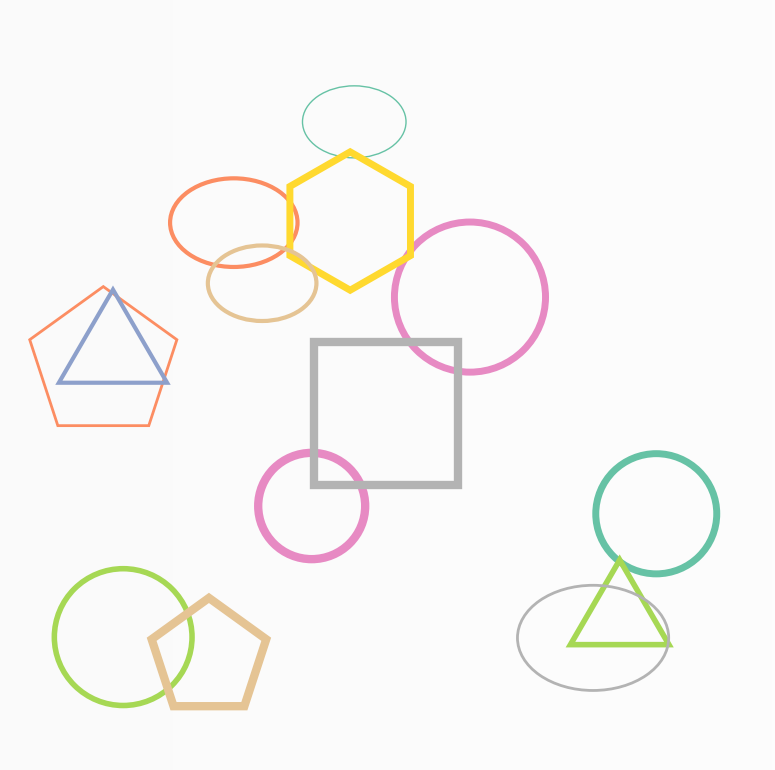[{"shape": "circle", "thickness": 2.5, "radius": 0.39, "center": [0.847, 0.333]}, {"shape": "oval", "thickness": 0.5, "radius": 0.33, "center": [0.457, 0.842]}, {"shape": "pentagon", "thickness": 1, "radius": 0.5, "center": [0.133, 0.528]}, {"shape": "oval", "thickness": 1.5, "radius": 0.41, "center": [0.302, 0.711]}, {"shape": "triangle", "thickness": 1.5, "radius": 0.4, "center": [0.146, 0.543]}, {"shape": "circle", "thickness": 2.5, "radius": 0.49, "center": [0.606, 0.614]}, {"shape": "circle", "thickness": 3, "radius": 0.35, "center": [0.402, 0.343]}, {"shape": "circle", "thickness": 2, "radius": 0.44, "center": [0.159, 0.173]}, {"shape": "triangle", "thickness": 2, "radius": 0.37, "center": [0.8, 0.199]}, {"shape": "hexagon", "thickness": 2.5, "radius": 0.45, "center": [0.452, 0.713]}, {"shape": "oval", "thickness": 1.5, "radius": 0.35, "center": [0.338, 0.632]}, {"shape": "pentagon", "thickness": 3, "radius": 0.39, "center": [0.27, 0.146]}, {"shape": "oval", "thickness": 1, "radius": 0.49, "center": [0.765, 0.172]}, {"shape": "square", "thickness": 3, "radius": 0.47, "center": [0.498, 0.463]}]